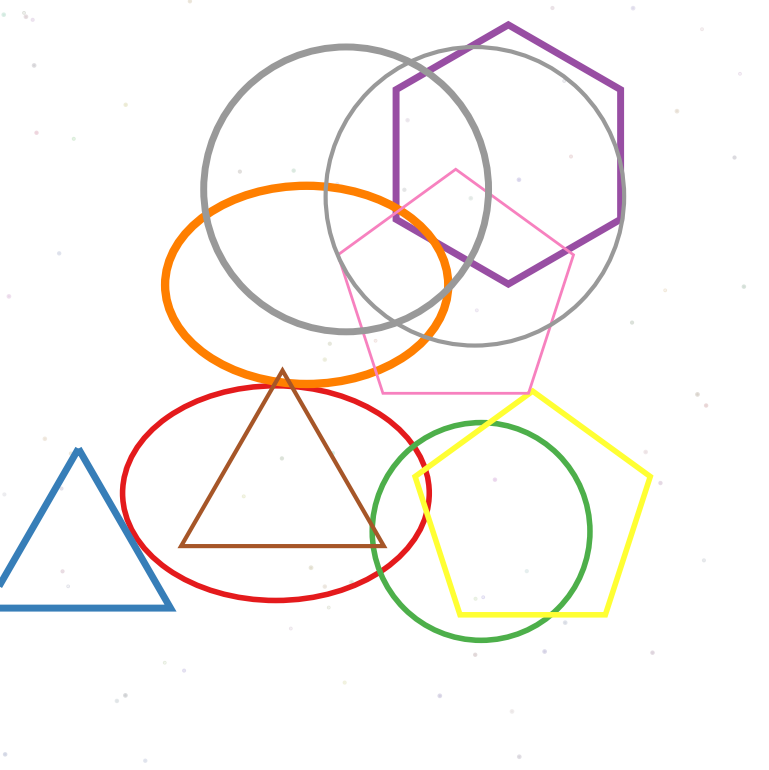[{"shape": "oval", "thickness": 2, "radius": 1.0, "center": [0.358, 0.36]}, {"shape": "triangle", "thickness": 2.5, "radius": 0.69, "center": [0.102, 0.279]}, {"shape": "circle", "thickness": 2, "radius": 0.71, "center": [0.625, 0.31]}, {"shape": "hexagon", "thickness": 2.5, "radius": 0.84, "center": [0.66, 0.799]}, {"shape": "oval", "thickness": 3, "radius": 0.92, "center": [0.398, 0.63]}, {"shape": "pentagon", "thickness": 2, "radius": 0.8, "center": [0.692, 0.331]}, {"shape": "triangle", "thickness": 1.5, "radius": 0.76, "center": [0.367, 0.367]}, {"shape": "pentagon", "thickness": 1, "radius": 0.8, "center": [0.592, 0.619]}, {"shape": "circle", "thickness": 1.5, "radius": 0.97, "center": [0.617, 0.745]}, {"shape": "circle", "thickness": 2.5, "radius": 0.92, "center": [0.45, 0.754]}]